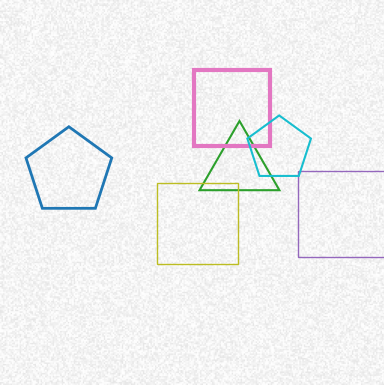[{"shape": "pentagon", "thickness": 2, "radius": 0.59, "center": [0.179, 0.554]}, {"shape": "triangle", "thickness": 1.5, "radius": 0.6, "center": [0.622, 0.566]}, {"shape": "square", "thickness": 1, "radius": 0.56, "center": [0.887, 0.444]}, {"shape": "square", "thickness": 3, "radius": 0.49, "center": [0.602, 0.719]}, {"shape": "square", "thickness": 1, "radius": 0.53, "center": [0.512, 0.419]}, {"shape": "pentagon", "thickness": 1.5, "radius": 0.43, "center": [0.725, 0.613]}]